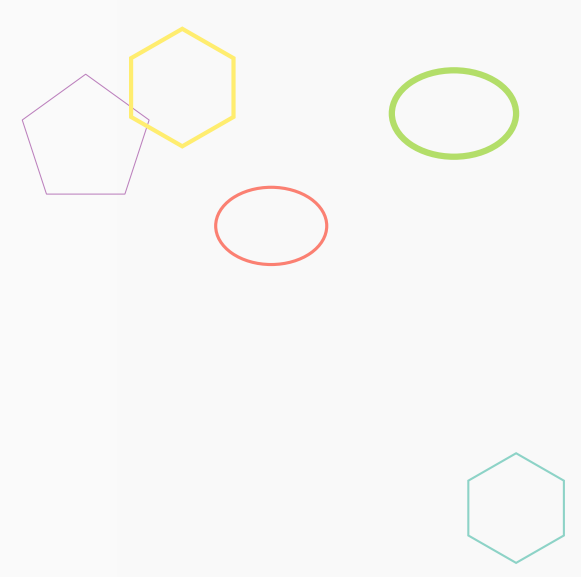[{"shape": "hexagon", "thickness": 1, "radius": 0.47, "center": [0.888, 0.119]}, {"shape": "oval", "thickness": 1.5, "radius": 0.48, "center": [0.467, 0.608]}, {"shape": "oval", "thickness": 3, "radius": 0.53, "center": [0.781, 0.803]}, {"shape": "pentagon", "thickness": 0.5, "radius": 0.57, "center": [0.147, 0.756]}, {"shape": "hexagon", "thickness": 2, "radius": 0.51, "center": [0.314, 0.847]}]